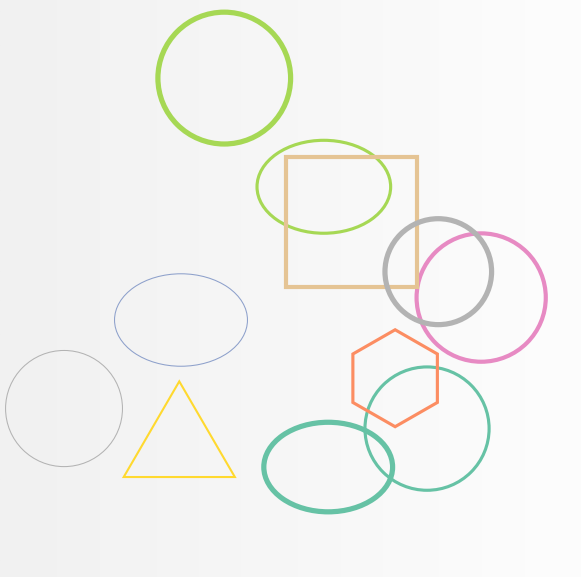[{"shape": "oval", "thickness": 2.5, "radius": 0.55, "center": [0.565, 0.19]}, {"shape": "circle", "thickness": 1.5, "radius": 0.53, "center": [0.735, 0.257]}, {"shape": "hexagon", "thickness": 1.5, "radius": 0.42, "center": [0.68, 0.344]}, {"shape": "oval", "thickness": 0.5, "radius": 0.57, "center": [0.311, 0.445]}, {"shape": "circle", "thickness": 2, "radius": 0.56, "center": [0.828, 0.484]}, {"shape": "oval", "thickness": 1.5, "radius": 0.57, "center": [0.557, 0.676]}, {"shape": "circle", "thickness": 2.5, "radius": 0.57, "center": [0.386, 0.864]}, {"shape": "triangle", "thickness": 1, "radius": 0.55, "center": [0.308, 0.228]}, {"shape": "square", "thickness": 2, "radius": 0.56, "center": [0.604, 0.615]}, {"shape": "circle", "thickness": 2.5, "radius": 0.46, "center": [0.754, 0.529]}, {"shape": "circle", "thickness": 0.5, "radius": 0.5, "center": [0.11, 0.292]}]